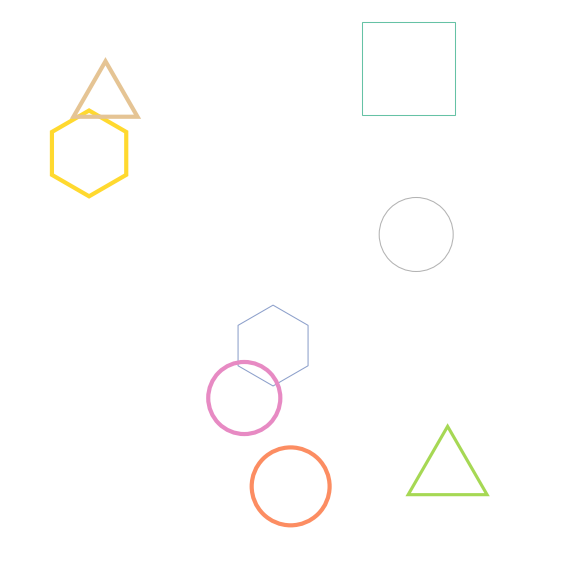[{"shape": "square", "thickness": 0.5, "radius": 0.4, "center": [0.708, 0.88]}, {"shape": "circle", "thickness": 2, "radius": 0.34, "center": [0.503, 0.157]}, {"shape": "hexagon", "thickness": 0.5, "radius": 0.35, "center": [0.473, 0.401]}, {"shape": "circle", "thickness": 2, "radius": 0.31, "center": [0.423, 0.31]}, {"shape": "triangle", "thickness": 1.5, "radius": 0.39, "center": [0.775, 0.182]}, {"shape": "hexagon", "thickness": 2, "radius": 0.37, "center": [0.154, 0.734]}, {"shape": "triangle", "thickness": 2, "radius": 0.32, "center": [0.183, 0.829]}, {"shape": "circle", "thickness": 0.5, "radius": 0.32, "center": [0.721, 0.593]}]